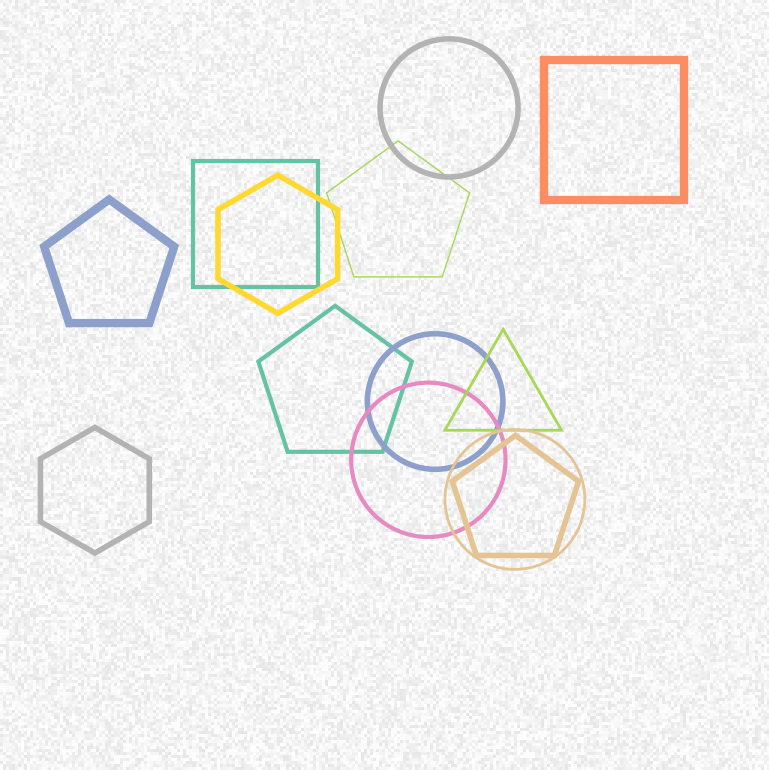[{"shape": "square", "thickness": 1.5, "radius": 0.41, "center": [0.332, 0.709]}, {"shape": "pentagon", "thickness": 1.5, "radius": 0.52, "center": [0.435, 0.498]}, {"shape": "square", "thickness": 3, "radius": 0.45, "center": [0.797, 0.831]}, {"shape": "circle", "thickness": 2, "radius": 0.44, "center": [0.565, 0.479]}, {"shape": "pentagon", "thickness": 3, "radius": 0.44, "center": [0.142, 0.652]}, {"shape": "circle", "thickness": 1.5, "radius": 0.5, "center": [0.556, 0.403]}, {"shape": "triangle", "thickness": 1, "radius": 0.44, "center": [0.653, 0.485]}, {"shape": "pentagon", "thickness": 0.5, "radius": 0.49, "center": [0.517, 0.719]}, {"shape": "hexagon", "thickness": 2, "radius": 0.45, "center": [0.361, 0.683]}, {"shape": "pentagon", "thickness": 2, "radius": 0.43, "center": [0.669, 0.348]}, {"shape": "circle", "thickness": 1, "radius": 0.45, "center": [0.669, 0.351]}, {"shape": "hexagon", "thickness": 2, "radius": 0.41, "center": [0.123, 0.363]}, {"shape": "circle", "thickness": 2, "radius": 0.45, "center": [0.583, 0.86]}]